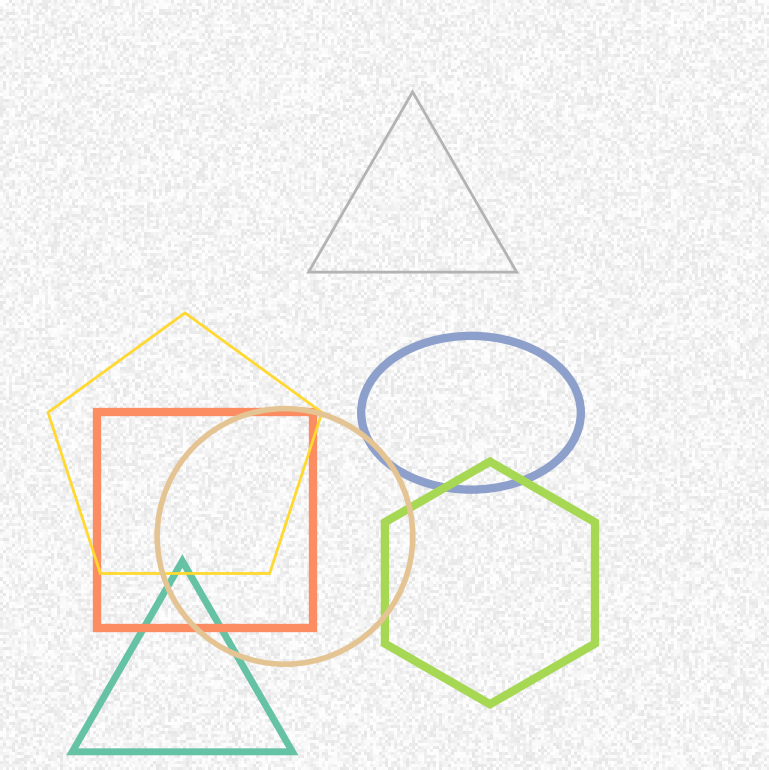[{"shape": "triangle", "thickness": 2.5, "radius": 0.83, "center": [0.237, 0.106]}, {"shape": "square", "thickness": 3, "radius": 0.7, "center": [0.266, 0.325]}, {"shape": "oval", "thickness": 3, "radius": 0.71, "center": [0.612, 0.464]}, {"shape": "hexagon", "thickness": 3, "radius": 0.79, "center": [0.636, 0.243]}, {"shape": "pentagon", "thickness": 1, "radius": 0.94, "center": [0.24, 0.407]}, {"shape": "circle", "thickness": 2, "radius": 0.83, "center": [0.37, 0.303]}, {"shape": "triangle", "thickness": 1, "radius": 0.78, "center": [0.536, 0.725]}]